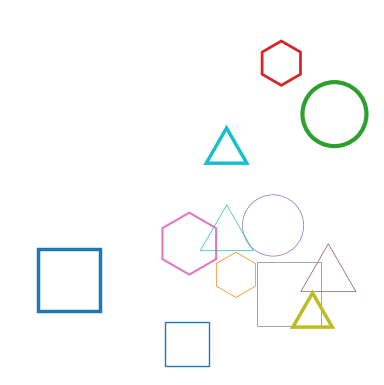[{"shape": "square", "thickness": 1, "radius": 0.29, "center": [0.486, 0.107]}, {"shape": "square", "thickness": 2.5, "radius": 0.4, "center": [0.179, 0.273]}, {"shape": "hexagon", "thickness": 0.5, "radius": 0.29, "center": [0.613, 0.286]}, {"shape": "circle", "thickness": 3, "radius": 0.42, "center": [0.869, 0.704]}, {"shape": "hexagon", "thickness": 2, "radius": 0.29, "center": [0.731, 0.836]}, {"shape": "circle", "thickness": 0.5, "radius": 0.4, "center": [0.709, 0.414]}, {"shape": "triangle", "thickness": 0.5, "radius": 0.41, "center": [0.853, 0.284]}, {"shape": "hexagon", "thickness": 1.5, "radius": 0.4, "center": [0.492, 0.367]}, {"shape": "square", "thickness": 0.5, "radius": 0.42, "center": [0.751, 0.237]}, {"shape": "triangle", "thickness": 2.5, "radius": 0.3, "center": [0.812, 0.18]}, {"shape": "triangle", "thickness": 0.5, "radius": 0.4, "center": [0.589, 0.388]}, {"shape": "triangle", "thickness": 2.5, "radius": 0.3, "center": [0.588, 0.607]}]